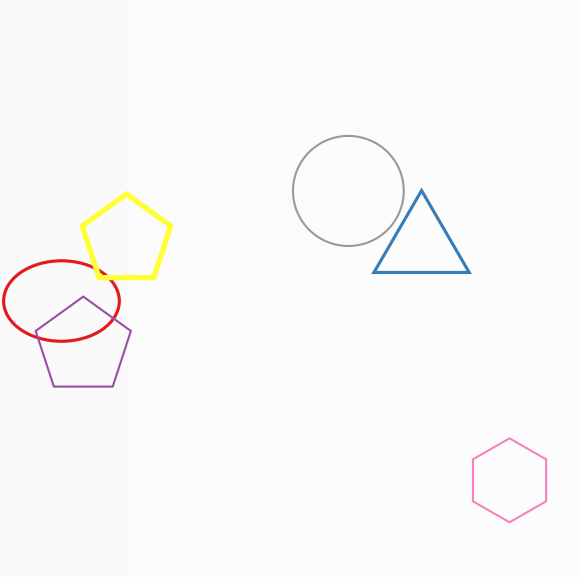[{"shape": "oval", "thickness": 1.5, "radius": 0.5, "center": [0.106, 0.478]}, {"shape": "triangle", "thickness": 1.5, "radius": 0.47, "center": [0.725, 0.575]}, {"shape": "pentagon", "thickness": 1, "radius": 0.43, "center": [0.143, 0.399]}, {"shape": "pentagon", "thickness": 2.5, "radius": 0.4, "center": [0.218, 0.583]}, {"shape": "hexagon", "thickness": 1, "radius": 0.36, "center": [0.877, 0.167]}, {"shape": "circle", "thickness": 1, "radius": 0.48, "center": [0.599, 0.668]}]